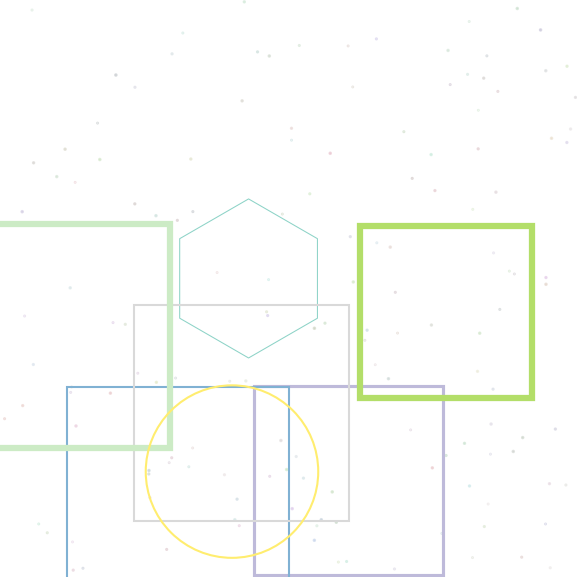[{"shape": "hexagon", "thickness": 0.5, "radius": 0.69, "center": [0.43, 0.517]}, {"shape": "square", "thickness": 1.5, "radius": 0.82, "center": [0.603, 0.167]}, {"shape": "square", "thickness": 1, "radius": 0.96, "center": [0.308, 0.137]}, {"shape": "square", "thickness": 3, "radius": 0.75, "center": [0.772, 0.459]}, {"shape": "square", "thickness": 1, "radius": 0.93, "center": [0.418, 0.284]}, {"shape": "square", "thickness": 3, "radius": 0.97, "center": [0.1, 0.418]}, {"shape": "circle", "thickness": 1, "radius": 0.75, "center": [0.402, 0.183]}]